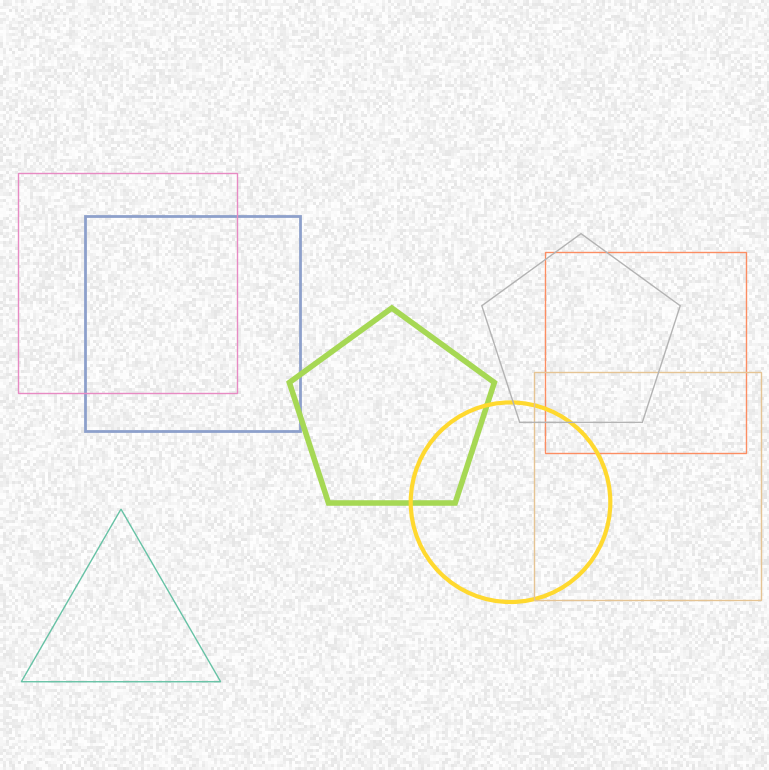[{"shape": "triangle", "thickness": 0.5, "radius": 0.75, "center": [0.157, 0.189]}, {"shape": "square", "thickness": 0.5, "radius": 0.65, "center": [0.839, 0.543]}, {"shape": "square", "thickness": 1, "radius": 0.7, "center": [0.25, 0.58]}, {"shape": "square", "thickness": 0.5, "radius": 0.71, "center": [0.165, 0.632]}, {"shape": "pentagon", "thickness": 2, "radius": 0.7, "center": [0.509, 0.46]}, {"shape": "circle", "thickness": 1.5, "radius": 0.65, "center": [0.663, 0.348]}, {"shape": "square", "thickness": 0.5, "radius": 0.74, "center": [0.841, 0.369]}, {"shape": "pentagon", "thickness": 0.5, "radius": 0.68, "center": [0.755, 0.561]}]